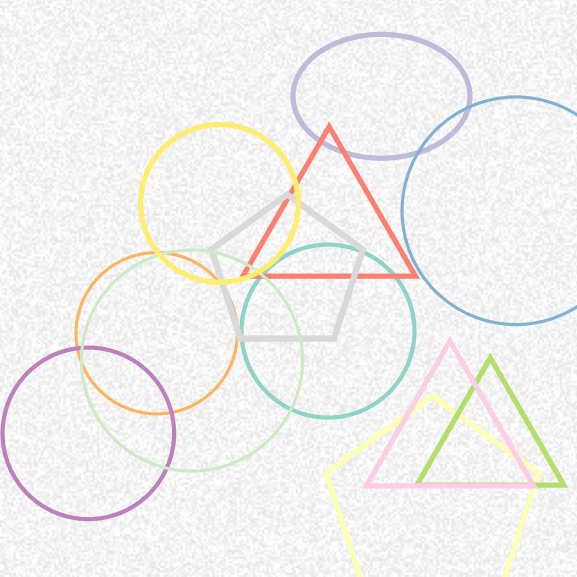[{"shape": "circle", "thickness": 2, "radius": 0.75, "center": [0.568, 0.426]}, {"shape": "pentagon", "thickness": 2.5, "radius": 0.97, "center": [0.749, 0.12]}, {"shape": "oval", "thickness": 2.5, "radius": 0.77, "center": [0.661, 0.832]}, {"shape": "triangle", "thickness": 2.5, "radius": 0.86, "center": [0.57, 0.607]}, {"shape": "circle", "thickness": 1.5, "radius": 0.99, "center": [0.893, 0.634]}, {"shape": "circle", "thickness": 1.5, "radius": 0.7, "center": [0.271, 0.422]}, {"shape": "triangle", "thickness": 2.5, "radius": 0.73, "center": [0.849, 0.233]}, {"shape": "triangle", "thickness": 2.5, "radius": 0.84, "center": [0.779, 0.241]}, {"shape": "pentagon", "thickness": 3, "radius": 0.69, "center": [0.497, 0.524]}, {"shape": "circle", "thickness": 2, "radius": 0.74, "center": [0.153, 0.249]}, {"shape": "circle", "thickness": 1.5, "radius": 0.96, "center": [0.332, 0.375]}, {"shape": "circle", "thickness": 2.5, "radius": 0.68, "center": [0.38, 0.647]}]